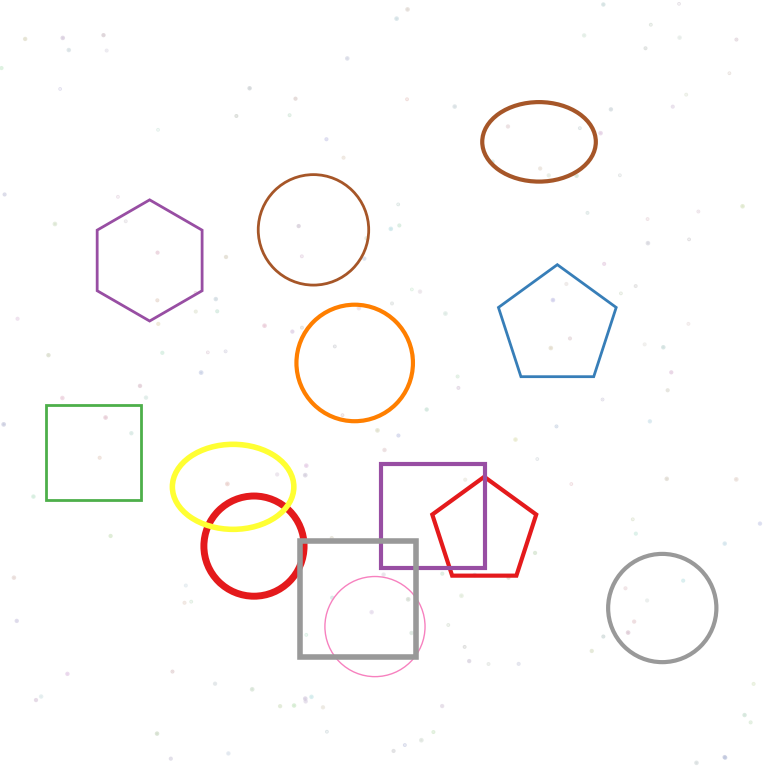[{"shape": "circle", "thickness": 2.5, "radius": 0.33, "center": [0.33, 0.291]}, {"shape": "pentagon", "thickness": 1.5, "radius": 0.35, "center": [0.629, 0.31]}, {"shape": "pentagon", "thickness": 1, "radius": 0.4, "center": [0.724, 0.576]}, {"shape": "square", "thickness": 1, "radius": 0.31, "center": [0.121, 0.412]}, {"shape": "square", "thickness": 1.5, "radius": 0.34, "center": [0.563, 0.33]}, {"shape": "hexagon", "thickness": 1, "radius": 0.39, "center": [0.194, 0.662]}, {"shape": "circle", "thickness": 1.5, "radius": 0.38, "center": [0.461, 0.529]}, {"shape": "oval", "thickness": 2, "radius": 0.39, "center": [0.303, 0.368]}, {"shape": "circle", "thickness": 1, "radius": 0.36, "center": [0.407, 0.701]}, {"shape": "oval", "thickness": 1.5, "radius": 0.37, "center": [0.7, 0.816]}, {"shape": "circle", "thickness": 0.5, "radius": 0.33, "center": [0.487, 0.186]}, {"shape": "square", "thickness": 2, "radius": 0.37, "center": [0.465, 0.222]}, {"shape": "circle", "thickness": 1.5, "radius": 0.35, "center": [0.86, 0.21]}]